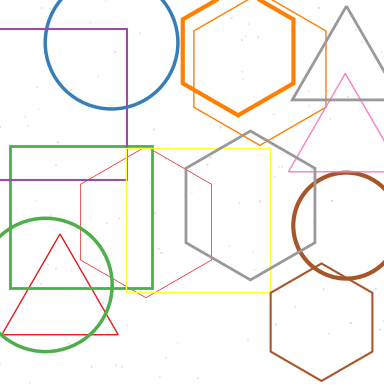[{"shape": "triangle", "thickness": 1, "radius": 0.87, "center": [0.156, 0.218]}, {"shape": "hexagon", "thickness": 0.5, "radius": 0.98, "center": [0.379, 0.423]}, {"shape": "circle", "thickness": 2.5, "radius": 0.86, "center": [0.29, 0.889]}, {"shape": "square", "thickness": 2, "radius": 0.92, "center": [0.21, 0.437]}, {"shape": "circle", "thickness": 2.5, "radius": 0.87, "center": [0.118, 0.26]}, {"shape": "square", "thickness": 1.5, "radius": 0.98, "center": [0.133, 0.73]}, {"shape": "hexagon", "thickness": 1, "radius": 0.99, "center": [0.675, 0.821]}, {"shape": "hexagon", "thickness": 3, "radius": 0.83, "center": [0.618, 0.867]}, {"shape": "square", "thickness": 1, "radius": 0.93, "center": [0.515, 0.429]}, {"shape": "hexagon", "thickness": 1.5, "radius": 0.76, "center": [0.835, 0.163]}, {"shape": "circle", "thickness": 3, "radius": 0.69, "center": [0.899, 0.414]}, {"shape": "triangle", "thickness": 1, "radius": 0.85, "center": [0.897, 0.639]}, {"shape": "triangle", "thickness": 2, "radius": 0.81, "center": [0.9, 0.822]}, {"shape": "hexagon", "thickness": 2, "radius": 0.97, "center": [0.651, 0.466]}]